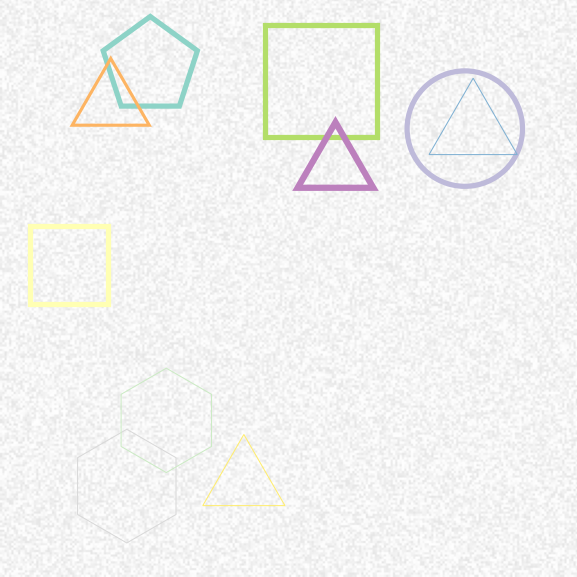[{"shape": "pentagon", "thickness": 2.5, "radius": 0.43, "center": [0.26, 0.885]}, {"shape": "square", "thickness": 2.5, "radius": 0.34, "center": [0.12, 0.54]}, {"shape": "circle", "thickness": 2.5, "radius": 0.5, "center": [0.805, 0.776]}, {"shape": "triangle", "thickness": 0.5, "radius": 0.44, "center": [0.819, 0.776]}, {"shape": "triangle", "thickness": 1.5, "radius": 0.39, "center": [0.192, 0.821]}, {"shape": "square", "thickness": 2.5, "radius": 0.48, "center": [0.556, 0.859]}, {"shape": "hexagon", "thickness": 0.5, "radius": 0.49, "center": [0.22, 0.157]}, {"shape": "triangle", "thickness": 3, "radius": 0.38, "center": [0.581, 0.712]}, {"shape": "hexagon", "thickness": 0.5, "radius": 0.45, "center": [0.288, 0.271]}, {"shape": "triangle", "thickness": 0.5, "radius": 0.41, "center": [0.422, 0.165]}]